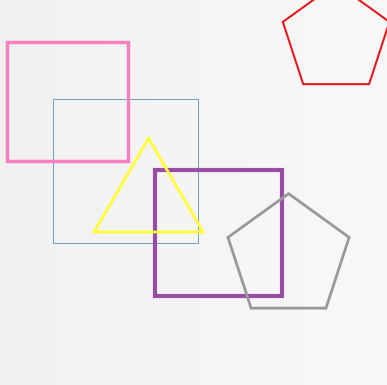[{"shape": "pentagon", "thickness": 1.5, "radius": 0.72, "center": [0.867, 0.898]}, {"shape": "square", "thickness": 0.5, "radius": 0.93, "center": [0.323, 0.556]}, {"shape": "square", "thickness": 3, "radius": 0.82, "center": [0.564, 0.395]}, {"shape": "triangle", "thickness": 2, "radius": 0.81, "center": [0.383, 0.479]}, {"shape": "square", "thickness": 2.5, "radius": 0.78, "center": [0.174, 0.737]}, {"shape": "pentagon", "thickness": 2, "radius": 0.82, "center": [0.745, 0.333]}]